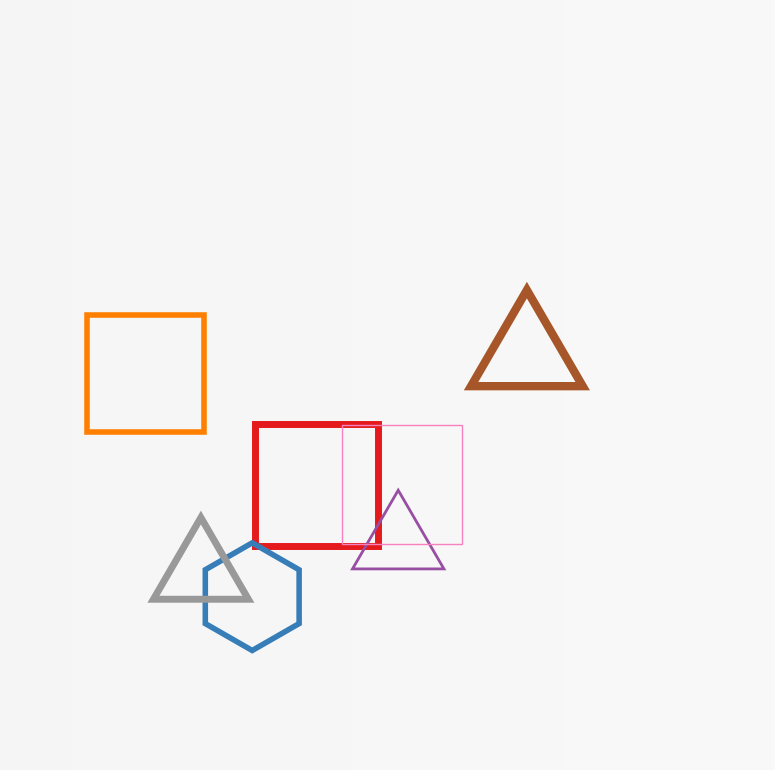[{"shape": "square", "thickness": 2.5, "radius": 0.4, "center": [0.408, 0.37]}, {"shape": "hexagon", "thickness": 2, "radius": 0.35, "center": [0.325, 0.225]}, {"shape": "triangle", "thickness": 1, "radius": 0.34, "center": [0.514, 0.295]}, {"shape": "square", "thickness": 2, "radius": 0.38, "center": [0.188, 0.514]}, {"shape": "triangle", "thickness": 3, "radius": 0.42, "center": [0.68, 0.54]}, {"shape": "square", "thickness": 0.5, "radius": 0.39, "center": [0.518, 0.371]}, {"shape": "triangle", "thickness": 2.5, "radius": 0.35, "center": [0.259, 0.257]}]